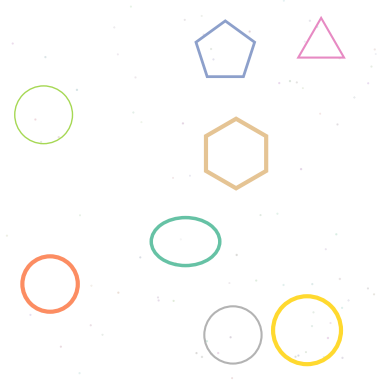[{"shape": "oval", "thickness": 2.5, "radius": 0.45, "center": [0.482, 0.373]}, {"shape": "circle", "thickness": 3, "radius": 0.36, "center": [0.13, 0.262]}, {"shape": "pentagon", "thickness": 2, "radius": 0.4, "center": [0.585, 0.866]}, {"shape": "triangle", "thickness": 1.5, "radius": 0.34, "center": [0.834, 0.885]}, {"shape": "circle", "thickness": 1, "radius": 0.37, "center": [0.113, 0.702]}, {"shape": "circle", "thickness": 3, "radius": 0.44, "center": [0.798, 0.142]}, {"shape": "hexagon", "thickness": 3, "radius": 0.45, "center": [0.613, 0.601]}, {"shape": "circle", "thickness": 1.5, "radius": 0.37, "center": [0.605, 0.13]}]